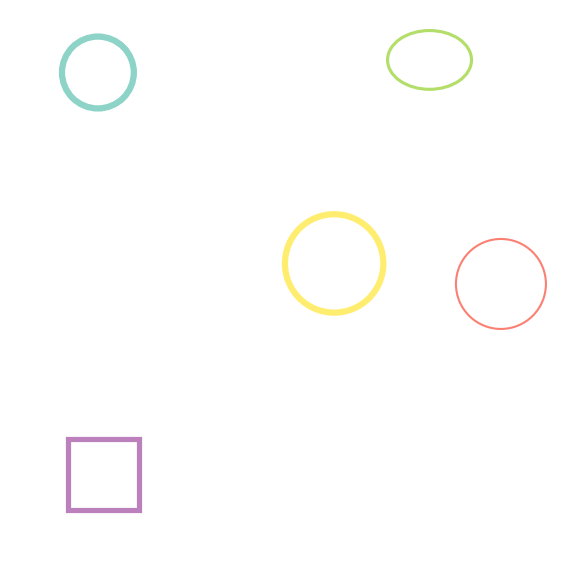[{"shape": "circle", "thickness": 3, "radius": 0.31, "center": [0.17, 0.874]}, {"shape": "circle", "thickness": 1, "radius": 0.39, "center": [0.867, 0.507]}, {"shape": "oval", "thickness": 1.5, "radius": 0.36, "center": [0.744, 0.895]}, {"shape": "square", "thickness": 2.5, "radius": 0.31, "center": [0.179, 0.177]}, {"shape": "circle", "thickness": 3, "radius": 0.43, "center": [0.579, 0.543]}]